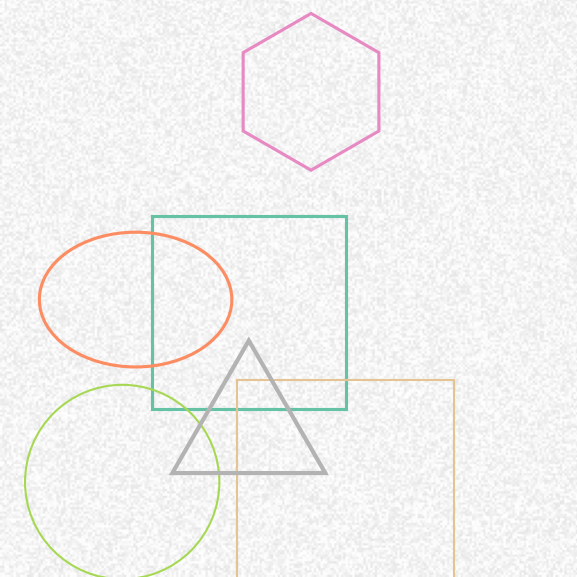[{"shape": "square", "thickness": 1.5, "radius": 0.84, "center": [0.432, 0.458]}, {"shape": "oval", "thickness": 1.5, "radius": 0.83, "center": [0.235, 0.48]}, {"shape": "hexagon", "thickness": 1.5, "radius": 0.68, "center": [0.539, 0.84]}, {"shape": "circle", "thickness": 1, "radius": 0.84, "center": [0.212, 0.165]}, {"shape": "square", "thickness": 1, "radius": 0.94, "center": [0.598, 0.153]}, {"shape": "triangle", "thickness": 2, "radius": 0.76, "center": [0.431, 0.256]}]